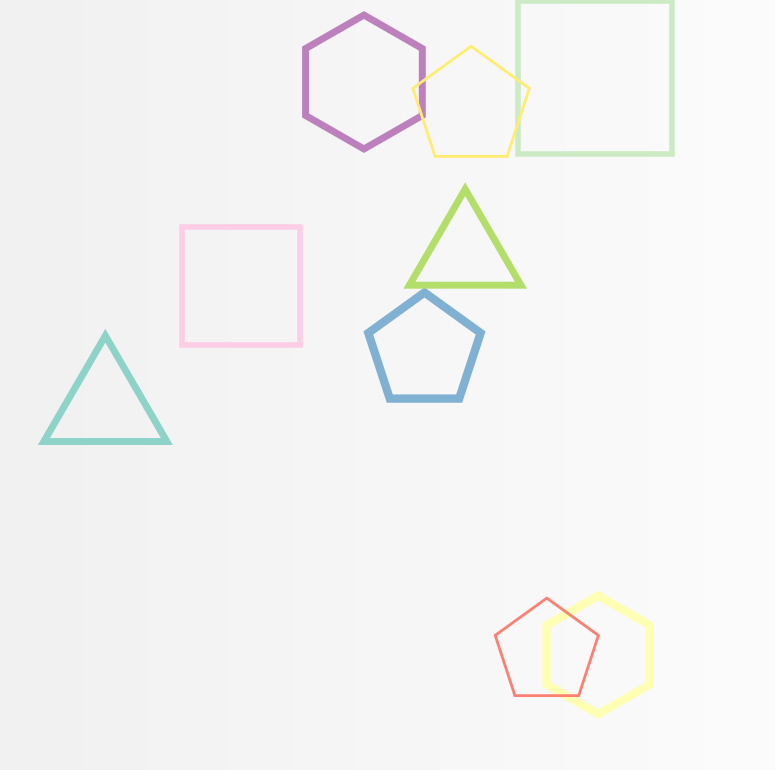[{"shape": "triangle", "thickness": 2.5, "radius": 0.46, "center": [0.136, 0.472]}, {"shape": "hexagon", "thickness": 3, "radius": 0.38, "center": [0.772, 0.15]}, {"shape": "pentagon", "thickness": 1, "radius": 0.35, "center": [0.706, 0.153]}, {"shape": "pentagon", "thickness": 3, "radius": 0.38, "center": [0.548, 0.544]}, {"shape": "triangle", "thickness": 2.5, "radius": 0.42, "center": [0.6, 0.671]}, {"shape": "square", "thickness": 2, "radius": 0.38, "center": [0.311, 0.628]}, {"shape": "hexagon", "thickness": 2.5, "radius": 0.43, "center": [0.47, 0.893]}, {"shape": "square", "thickness": 2, "radius": 0.5, "center": [0.768, 0.9]}, {"shape": "pentagon", "thickness": 1, "radius": 0.4, "center": [0.608, 0.861]}]